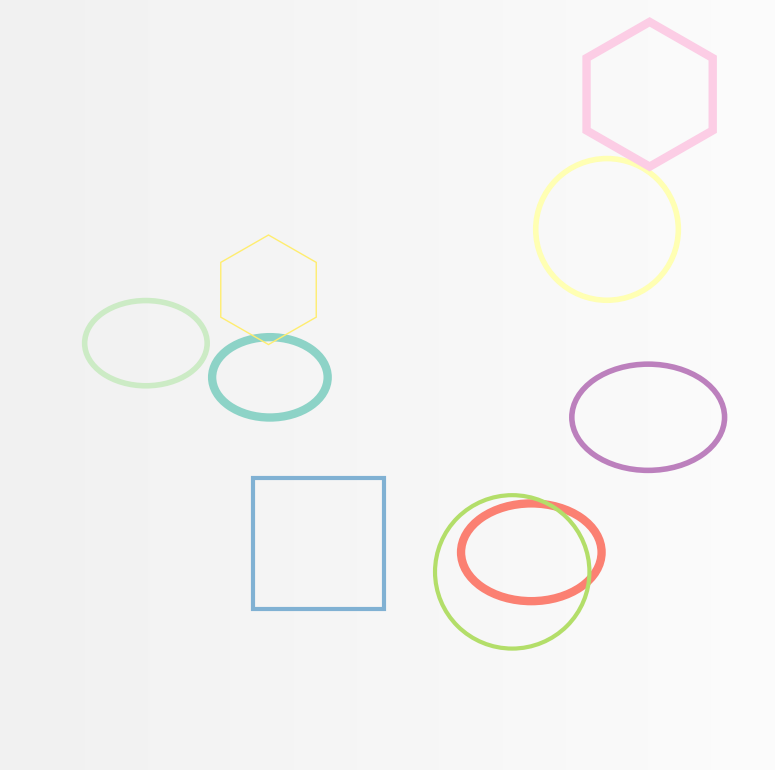[{"shape": "oval", "thickness": 3, "radius": 0.37, "center": [0.348, 0.51]}, {"shape": "circle", "thickness": 2, "radius": 0.46, "center": [0.783, 0.702]}, {"shape": "oval", "thickness": 3, "radius": 0.45, "center": [0.686, 0.283]}, {"shape": "square", "thickness": 1.5, "radius": 0.42, "center": [0.411, 0.294]}, {"shape": "circle", "thickness": 1.5, "radius": 0.5, "center": [0.661, 0.257]}, {"shape": "hexagon", "thickness": 3, "radius": 0.47, "center": [0.838, 0.878]}, {"shape": "oval", "thickness": 2, "radius": 0.49, "center": [0.836, 0.458]}, {"shape": "oval", "thickness": 2, "radius": 0.4, "center": [0.188, 0.554]}, {"shape": "hexagon", "thickness": 0.5, "radius": 0.36, "center": [0.346, 0.624]}]